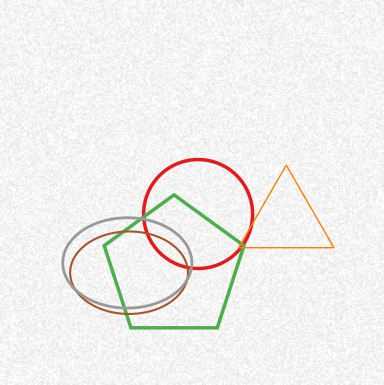[{"shape": "circle", "thickness": 2.5, "radius": 0.71, "center": [0.515, 0.444]}, {"shape": "pentagon", "thickness": 2.5, "radius": 0.95, "center": [0.452, 0.303]}, {"shape": "triangle", "thickness": 1, "radius": 0.71, "center": [0.744, 0.428]}, {"shape": "oval", "thickness": 1.5, "radius": 0.77, "center": [0.335, 0.292]}, {"shape": "oval", "thickness": 2, "radius": 0.84, "center": [0.331, 0.317]}]